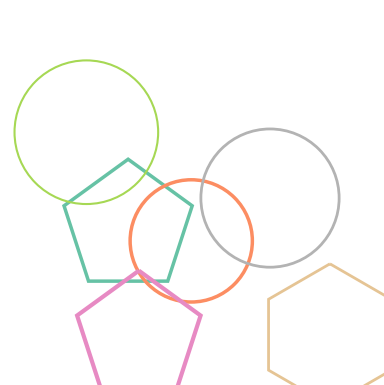[{"shape": "pentagon", "thickness": 2.5, "radius": 0.88, "center": [0.333, 0.411]}, {"shape": "circle", "thickness": 2.5, "radius": 0.79, "center": [0.497, 0.374]}, {"shape": "pentagon", "thickness": 3, "radius": 0.84, "center": [0.361, 0.128]}, {"shape": "circle", "thickness": 1.5, "radius": 0.93, "center": [0.224, 0.657]}, {"shape": "hexagon", "thickness": 2, "radius": 0.92, "center": [0.857, 0.131]}, {"shape": "circle", "thickness": 2, "radius": 0.9, "center": [0.701, 0.486]}]